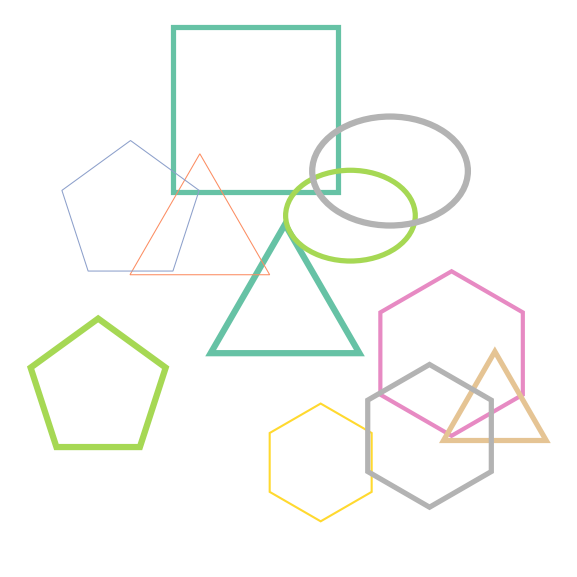[{"shape": "triangle", "thickness": 3, "radius": 0.74, "center": [0.494, 0.462]}, {"shape": "square", "thickness": 2.5, "radius": 0.71, "center": [0.442, 0.81]}, {"shape": "triangle", "thickness": 0.5, "radius": 0.7, "center": [0.346, 0.593]}, {"shape": "pentagon", "thickness": 0.5, "radius": 0.62, "center": [0.226, 0.631]}, {"shape": "hexagon", "thickness": 2, "radius": 0.71, "center": [0.782, 0.387]}, {"shape": "pentagon", "thickness": 3, "radius": 0.61, "center": [0.17, 0.325]}, {"shape": "oval", "thickness": 2.5, "radius": 0.56, "center": [0.607, 0.626]}, {"shape": "hexagon", "thickness": 1, "radius": 0.51, "center": [0.555, 0.198]}, {"shape": "triangle", "thickness": 2.5, "radius": 0.51, "center": [0.857, 0.288]}, {"shape": "hexagon", "thickness": 2.5, "radius": 0.62, "center": [0.744, 0.244]}, {"shape": "oval", "thickness": 3, "radius": 0.67, "center": [0.675, 0.703]}]